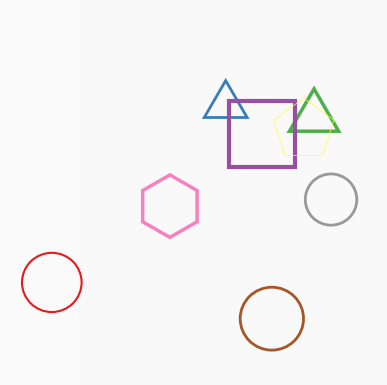[{"shape": "circle", "thickness": 1.5, "radius": 0.38, "center": [0.134, 0.266]}, {"shape": "triangle", "thickness": 2, "radius": 0.32, "center": [0.582, 0.727]}, {"shape": "triangle", "thickness": 2.5, "radius": 0.37, "center": [0.81, 0.696]}, {"shape": "square", "thickness": 3, "radius": 0.42, "center": [0.677, 0.652]}, {"shape": "pentagon", "thickness": 0.5, "radius": 0.41, "center": [0.784, 0.663]}, {"shape": "circle", "thickness": 2, "radius": 0.41, "center": [0.702, 0.172]}, {"shape": "hexagon", "thickness": 2.5, "radius": 0.41, "center": [0.438, 0.465]}, {"shape": "circle", "thickness": 2, "radius": 0.33, "center": [0.854, 0.482]}]